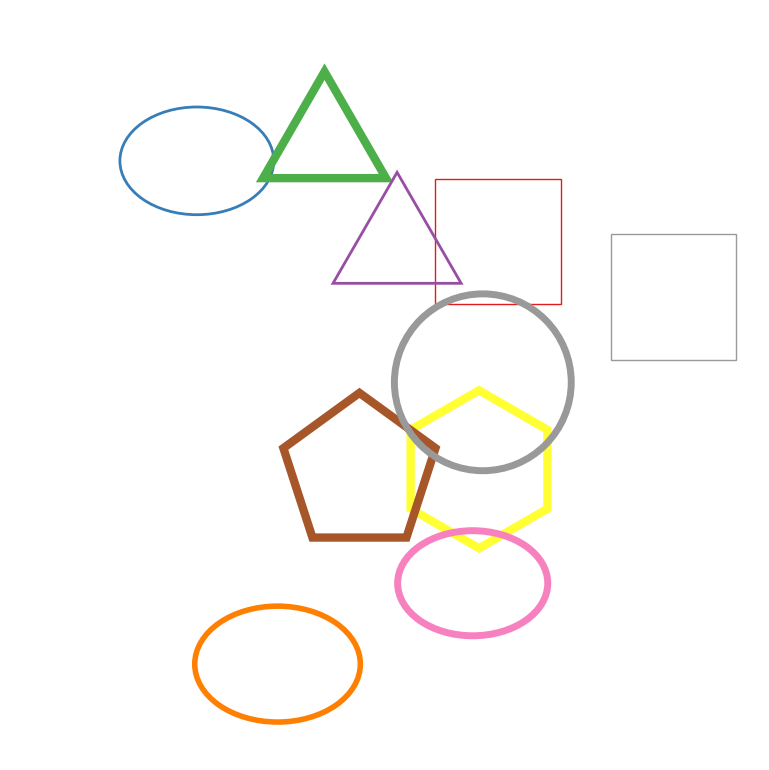[{"shape": "square", "thickness": 0.5, "radius": 0.41, "center": [0.647, 0.686]}, {"shape": "oval", "thickness": 1, "radius": 0.5, "center": [0.256, 0.791]}, {"shape": "triangle", "thickness": 3, "radius": 0.46, "center": [0.421, 0.815]}, {"shape": "triangle", "thickness": 1, "radius": 0.48, "center": [0.516, 0.68]}, {"shape": "oval", "thickness": 2, "radius": 0.54, "center": [0.36, 0.138]}, {"shape": "hexagon", "thickness": 3, "radius": 0.51, "center": [0.622, 0.391]}, {"shape": "pentagon", "thickness": 3, "radius": 0.52, "center": [0.467, 0.386]}, {"shape": "oval", "thickness": 2.5, "radius": 0.49, "center": [0.614, 0.243]}, {"shape": "square", "thickness": 0.5, "radius": 0.41, "center": [0.874, 0.614]}, {"shape": "circle", "thickness": 2.5, "radius": 0.57, "center": [0.627, 0.504]}]